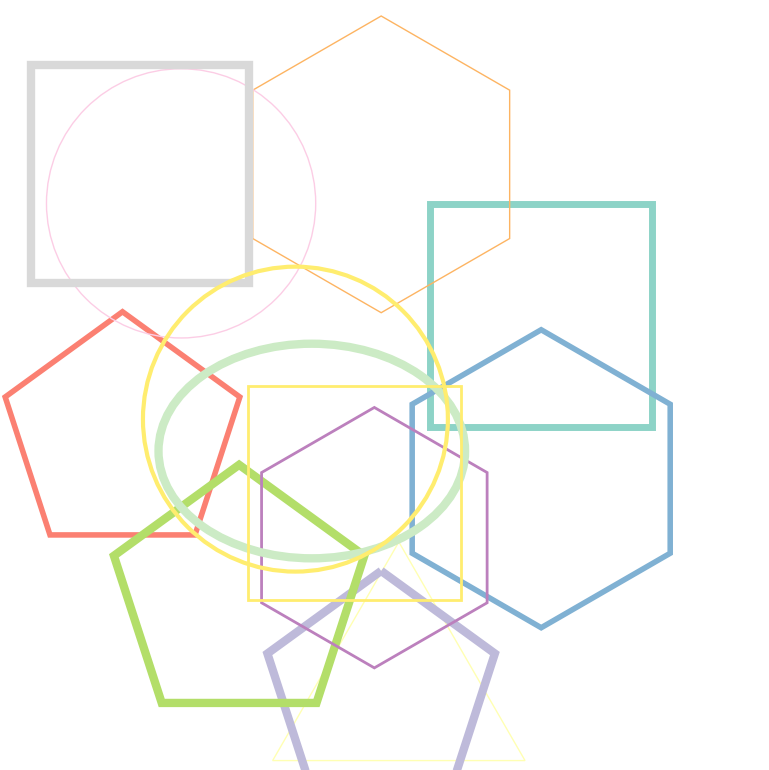[{"shape": "square", "thickness": 2.5, "radius": 0.72, "center": [0.703, 0.59]}, {"shape": "triangle", "thickness": 0.5, "radius": 0.95, "center": [0.518, 0.107]}, {"shape": "pentagon", "thickness": 3, "radius": 0.78, "center": [0.495, 0.103]}, {"shape": "pentagon", "thickness": 2, "radius": 0.8, "center": [0.159, 0.435]}, {"shape": "hexagon", "thickness": 2, "radius": 0.97, "center": [0.703, 0.378]}, {"shape": "hexagon", "thickness": 0.5, "radius": 0.96, "center": [0.495, 0.787]}, {"shape": "pentagon", "thickness": 3, "radius": 0.85, "center": [0.311, 0.225]}, {"shape": "circle", "thickness": 0.5, "radius": 0.87, "center": [0.235, 0.736]}, {"shape": "square", "thickness": 3, "radius": 0.71, "center": [0.182, 0.774]}, {"shape": "hexagon", "thickness": 1, "radius": 0.85, "center": [0.486, 0.302]}, {"shape": "oval", "thickness": 3, "radius": 1.0, "center": [0.405, 0.414]}, {"shape": "square", "thickness": 1, "radius": 0.69, "center": [0.461, 0.36]}, {"shape": "circle", "thickness": 1.5, "radius": 0.99, "center": [0.384, 0.456]}]